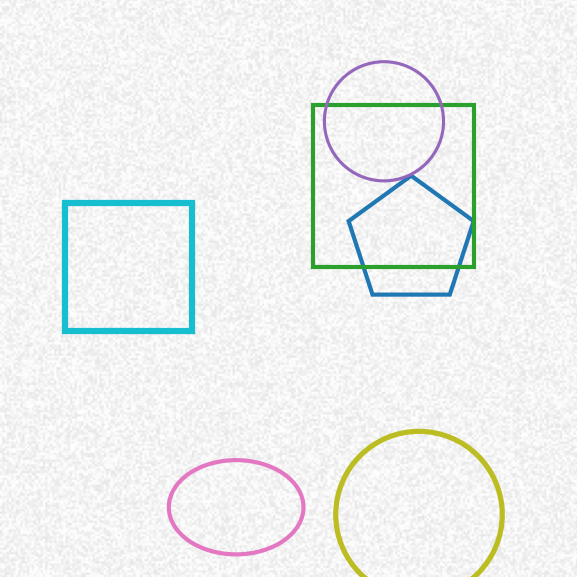[{"shape": "pentagon", "thickness": 2, "radius": 0.57, "center": [0.712, 0.581]}, {"shape": "square", "thickness": 2, "radius": 0.7, "center": [0.682, 0.677]}, {"shape": "circle", "thickness": 1.5, "radius": 0.52, "center": [0.665, 0.789]}, {"shape": "oval", "thickness": 2, "radius": 0.58, "center": [0.409, 0.121]}, {"shape": "circle", "thickness": 2.5, "radius": 0.72, "center": [0.726, 0.108]}, {"shape": "square", "thickness": 3, "radius": 0.55, "center": [0.223, 0.537]}]